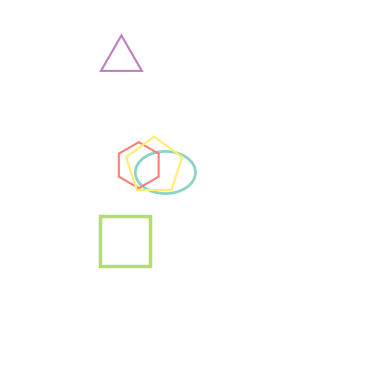[{"shape": "oval", "thickness": 2, "radius": 0.39, "center": [0.43, 0.552]}, {"shape": "hexagon", "thickness": 1.5, "radius": 0.3, "center": [0.36, 0.571]}, {"shape": "square", "thickness": 2.5, "radius": 0.32, "center": [0.325, 0.375]}, {"shape": "triangle", "thickness": 1.5, "radius": 0.31, "center": [0.315, 0.847]}, {"shape": "pentagon", "thickness": 1.5, "radius": 0.38, "center": [0.4, 0.568]}]